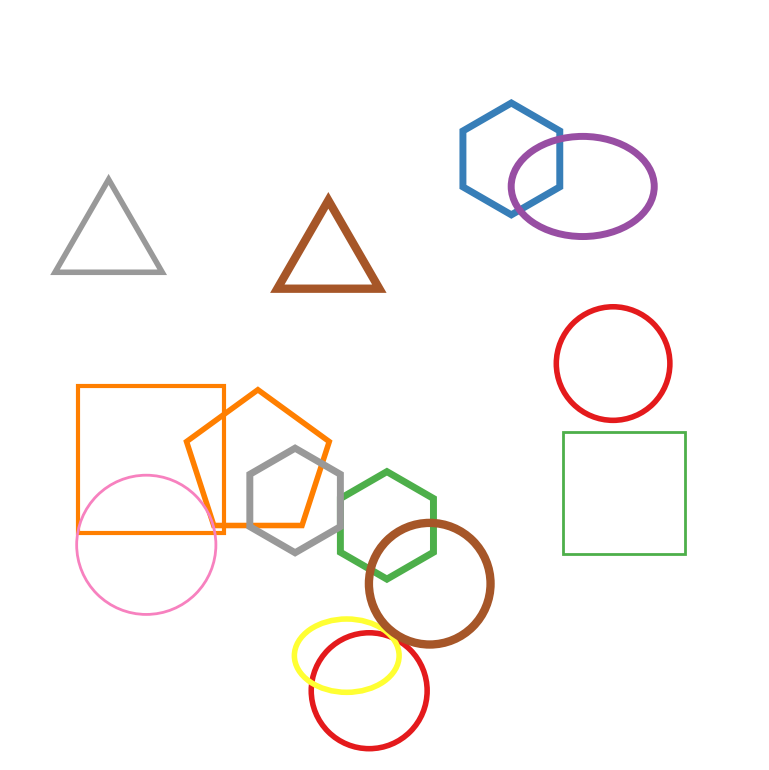[{"shape": "circle", "thickness": 2, "radius": 0.38, "center": [0.479, 0.103]}, {"shape": "circle", "thickness": 2, "radius": 0.37, "center": [0.796, 0.528]}, {"shape": "hexagon", "thickness": 2.5, "radius": 0.36, "center": [0.664, 0.794]}, {"shape": "square", "thickness": 1, "radius": 0.4, "center": [0.81, 0.36]}, {"shape": "hexagon", "thickness": 2.5, "radius": 0.35, "center": [0.502, 0.318]}, {"shape": "oval", "thickness": 2.5, "radius": 0.46, "center": [0.757, 0.758]}, {"shape": "pentagon", "thickness": 2, "radius": 0.49, "center": [0.335, 0.396]}, {"shape": "square", "thickness": 1.5, "radius": 0.47, "center": [0.196, 0.403]}, {"shape": "oval", "thickness": 2, "radius": 0.34, "center": [0.45, 0.148]}, {"shape": "triangle", "thickness": 3, "radius": 0.38, "center": [0.426, 0.663]}, {"shape": "circle", "thickness": 3, "radius": 0.39, "center": [0.558, 0.242]}, {"shape": "circle", "thickness": 1, "radius": 0.45, "center": [0.19, 0.292]}, {"shape": "triangle", "thickness": 2, "radius": 0.4, "center": [0.141, 0.687]}, {"shape": "hexagon", "thickness": 2.5, "radius": 0.34, "center": [0.383, 0.35]}]